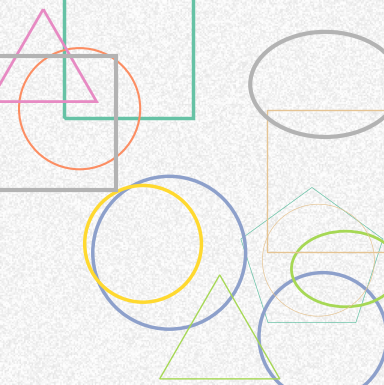[{"shape": "square", "thickness": 2.5, "radius": 0.84, "center": [0.334, 0.86]}, {"shape": "pentagon", "thickness": 0.5, "radius": 0.97, "center": [0.81, 0.319]}, {"shape": "circle", "thickness": 1.5, "radius": 0.79, "center": [0.207, 0.718]}, {"shape": "circle", "thickness": 2.5, "radius": 0.83, "center": [0.839, 0.126]}, {"shape": "circle", "thickness": 2.5, "radius": 0.99, "center": [0.439, 0.344]}, {"shape": "triangle", "thickness": 2, "radius": 0.8, "center": [0.112, 0.816]}, {"shape": "triangle", "thickness": 1, "radius": 0.9, "center": [0.571, 0.106]}, {"shape": "oval", "thickness": 2, "radius": 0.7, "center": [0.897, 0.301]}, {"shape": "circle", "thickness": 2.5, "radius": 0.76, "center": [0.372, 0.367]}, {"shape": "circle", "thickness": 0.5, "radius": 0.73, "center": [0.827, 0.324]}, {"shape": "square", "thickness": 1, "radius": 0.92, "center": [0.879, 0.529]}, {"shape": "square", "thickness": 3, "radius": 0.87, "center": [0.127, 0.68]}, {"shape": "oval", "thickness": 3, "radius": 0.98, "center": [0.845, 0.781]}]